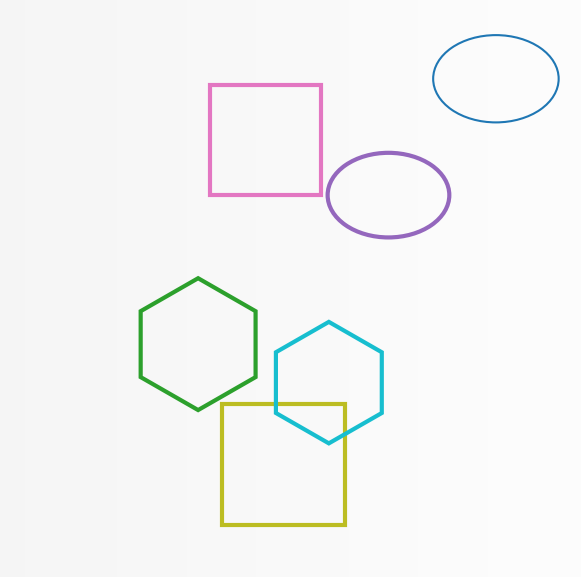[{"shape": "oval", "thickness": 1, "radius": 0.54, "center": [0.853, 0.863]}, {"shape": "hexagon", "thickness": 2, "radius": 0.57, "center": [0.341, 0.403]}, {"shape": "oval", "thickness": 2, "radius": 0.52, "center": [0.668, 0.661]}, {"shape": "square", "thickness": 2, "radius": 0.48, "center": [0.457, 0.756]}, {"shape": "square", "thickness": 2, "radius": 0.53, "center": [0.488, 0.195]}, {"shape": "hexagon", "thickness": 2, "radius": 0.53, "center": [0.566, 0.337]}]